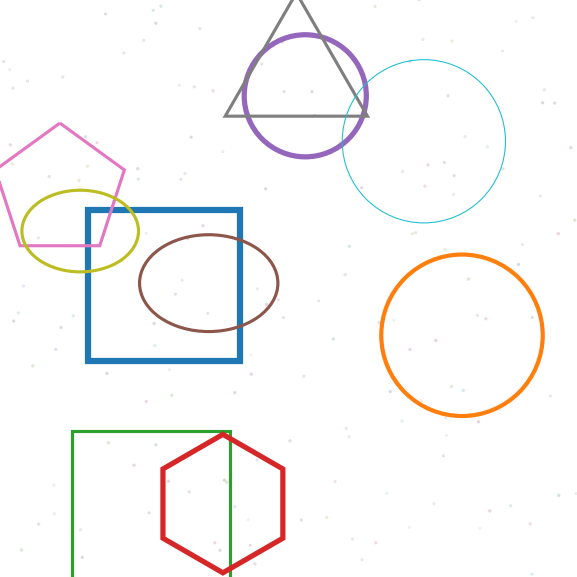[{"shape": "square", "thickness": 3, "radius": 0.66, "center": [0.284, 0.505]}, {"shape": "circle", "thickness": 2, "radius": 0.7, "center": [0.8, 0.419]}, {"shape": "square", "thickness": 1.5, "radius": 0.68, "center": [0.262, 0.117]}, {"shape": "hexagon", "thickness": 2.5, "radius": 0.6, "center": [0.386, 0.127]}, {"shape": "circle", "thickness": 2.5, "radius": 0.53, "center": [0.529, 0.833]}, {"shape": "oval", "thickness": 1.5, "radius": 0.6, "center": [0.361, 0.509]}, {"shape": "pentagon", "thickness": 1.5, "radius": 0.59, "center": [0.104, 0.669]}, {"shape": "triangle", "thickness": 1.5, "radius": 0.71, "center": [0.513, 0.869]}, {"shape": "oval", "thickness": 1.5, "radius": 0.5, "center": [0.139, 0.599]}, {"shape": "circle", "thickness": 0.5, "radius": 0.71, "center": [0.734, 0.754]}]